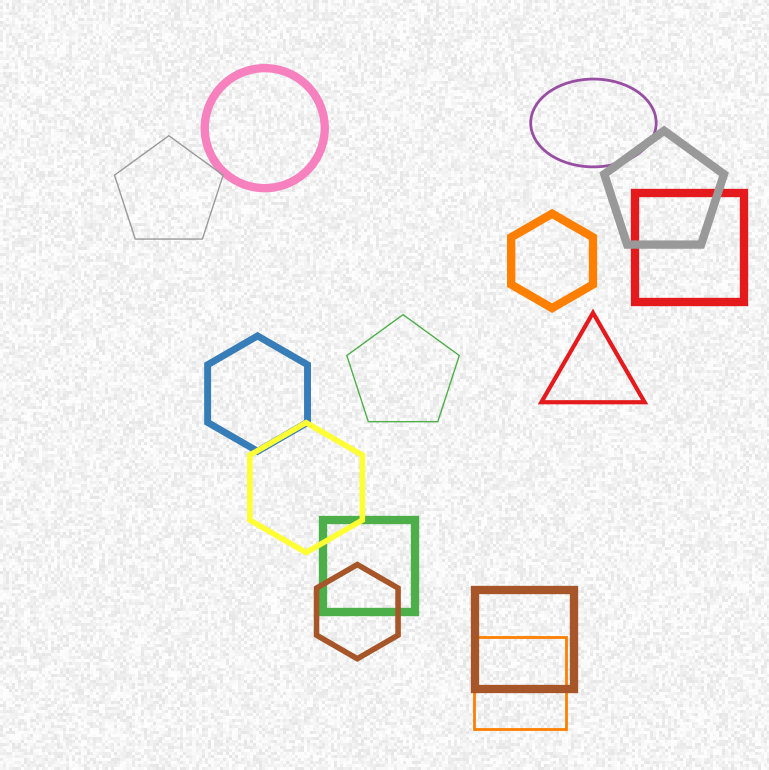[{"shape": "triangle", "thickness": 1.5, "radius": 0.39, "center": [0.77, 0.516]}, {"shape": "square", "thickness": 3, "radius": 0.35, "center": [0.895, 0.679]}, {"shape": "hexagon", "thickness": 2.5, "radius": 0.37, "center": [0.335, 0.489]}, {"shape": "pentagon", "thickness": 0.5, "radius": 0.38, "center": [0.523, 0.515]}, {"shape": "square", "thickness": 3, "radius": 0.3, "center": [0.48, 0.265]}, {"shape": "oval", "thickness": 1, "radius": 0.41, "center": [0.771, 0.84]}, {"shape": "square", "thickness": 1, "radius": 0.3, "center": [0.675, 0.113]}, {"shape": "hexagon", "thickness": 3, "radius": 0.31, "center": [0.717, 0.661]}, {"shape": "hexagon", "thickness": 2, "radius": 0.42, "center": [0.398, 0.367]}, {"shape": "square", "thickness": 3, "radius": 0.32, "center": [0.682, 0.17]}, {"shape": "hexagon", "thickness": 2, "radius": 0.31, "center": [0.464, 0.206]}, {"shape": "circle", "thickness": 3, "radius": 0.39, "center": [0.344, 0.834]}, {"shape": "pentagon", "thickness": 3, "radius": 0.41, "center": [0.862, 0.748]}, {"shape": "pentagon", "thickness": 0.5, "radius": 0.37, "center": [0.219, 0.75]}]